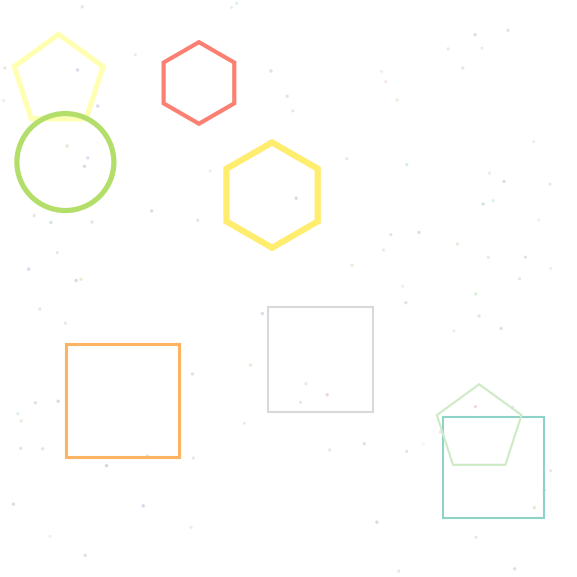[{"shape": "square", "thickness": 1, "radius": 0.44, "center": [0.854, 0.189]}, {"shape": "pentagon", "thickness": 2.5, "radius": 0.4, "center": [0.102, 0.859]}, {"shape": "hexagon", "thickness": 2, "radius": 0.35, "center": [0.344, 0.856]}, {"shape": "square", "thickness": 1.5, "radius": 0.49, "center": [0.212, 0.306]}, {"shape": "circle", "thickness": 2.5, "radius": 0.42, "center": [0.113, 0.719]}, {"shape": "square", "thickness": 1, "radius": 0.46, "center": [0.555, 0.377]}, {"shape": "pentagon", "thickness": 1, "radius": 0.39, "center": [0.83, 0.257]}, {"shape": "hexagon", "thickness": 3, "radius": 0.46, "center": [0.471, 0.661]}]